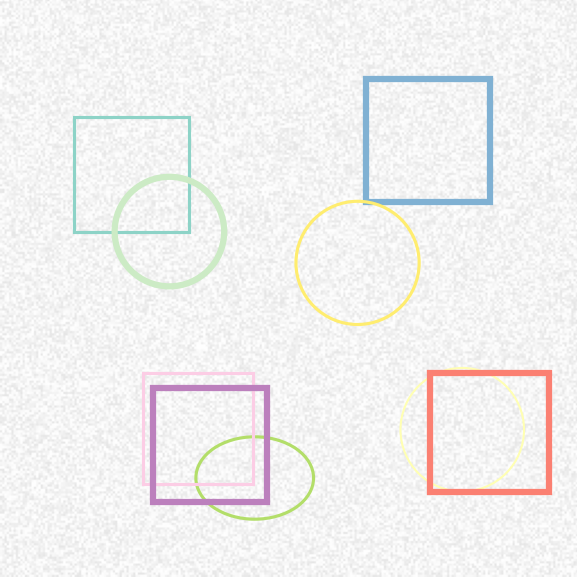[{"shape": "square", "thickness": 1.5, "radius": 0.5, "center": [0.228, 0.698]}, {"shape": "circle", "thickness": 1, "radius": 0.53, "center": [0.8, 0.255]}, {"shape": "square", "thickness": 3, "radius": 0.52, "center": [0.847, 0.25]}, {"shape": "square", "thickness": 3, "radius": 0.53, "center": [0.741, 0.756]}, {"shape": "oval", "thickness": 1.5, "radius": 0.51, "center": [0.441, 0.171]}, {"shape": "square", "thickness": 1.5, "radius": 0.48, "center": [0.343, 0.257]}, {"shape": "square", "thickness": 3, "radius": 0.49, "center": [0.363, 0.228]}, {"shape": "circle", "thickness": 3, "radius": 0.47, "center": [0.293, 0.598]}, {"shape": "circle", "thickness": 1.5, "radius": 0.53, "center": [0.619, 0.544]}]